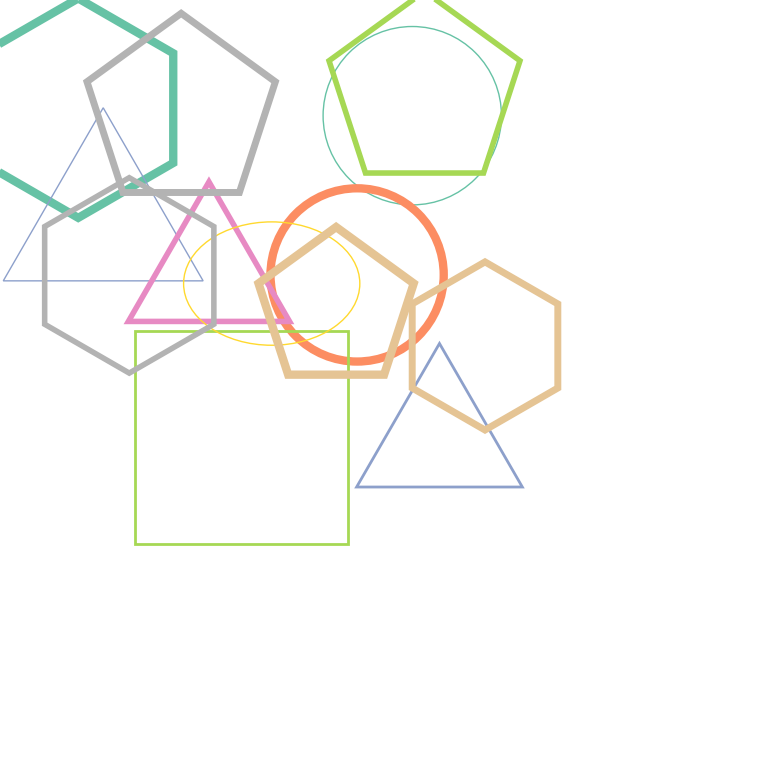[{"shape": "hexagon", "thickness": 3, "radius": 0.71, "center": [0.102, 0.86]}, {"shape": "circle", "thickness": 0.5, "radius": 0.58, "center": [0.535, 0.85]}, {"shape": "circle", "thickness": 3, "radius": 0.56, "center": [0.464, 0.643]}, {"shape": "triangle", "thickness": 0.5, "radius": 0.75, "center": [0.134, 0.71]}, {"shape": "triangle", "thickness": 1, "radius": 0.62, "center": [0.571, 0.43]}, {"shape": "triangle", "thickness": 2, "radius": 0.6, "center": [0.271, 0.643]}, {"shape": "pentagon", "thickness": 2, "radius": 0.65, "center": [0.551, 0.881]}, {"shape": "square", "thickness": 1, "radius": 0.69, "center": [0.313, 0.432]}, {"shape": "oval", "thickness": 0.5, "radius": 0.57, "center": [0.353, 0.632]}, {"shape": "hexagon", "thickness": 2.5, "radius": 0.55, "center": [0.63, 0.551]}, {"shape": "pentagon", "thickness": 3, "radius": 0.53, "center": [0.437, 0.599]}, {"shape": "pentagon", "thickness": 2.5, "radius": 0.64, "center": [0.235, 0.854]}, {"shape": "hexagon", "thickness": 2, "radius": 0.63, "center": [0.168, 0.642]}]